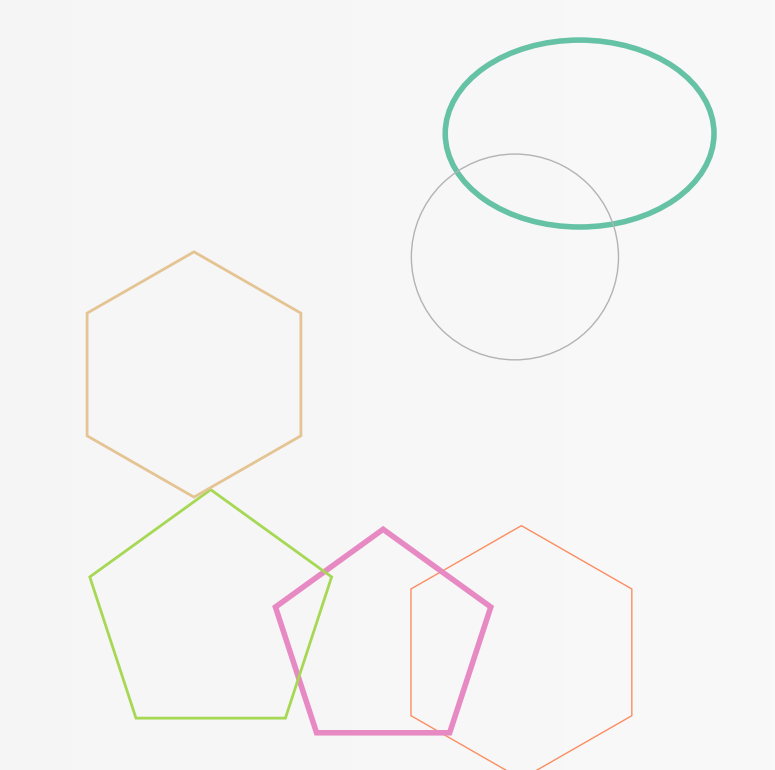[{"shape": "oval", "thickness": 2, "radius": 0.87, "center": [0.748, 0.827]}, {"shape": "hexagon", "thickness": 0.5, "radius": 0.82, "center": [0.673, 0.153]}, {"shape": "pentagon", "thickness": 2, "radius": 0.73, "center": [0.494, 0.167]}, {"shape": "pentagon", "thickness": 1, "radius": 0.82, "center": [0.272, 0.2]}, {"shape": "hexagon", "thickness": 1, "radius": 0.8, "center": [0.25, 0.514]}, {"shape": "circle", "thickness": 0.5, "radius": 0.67, "center": [0.664, 0.666]}]